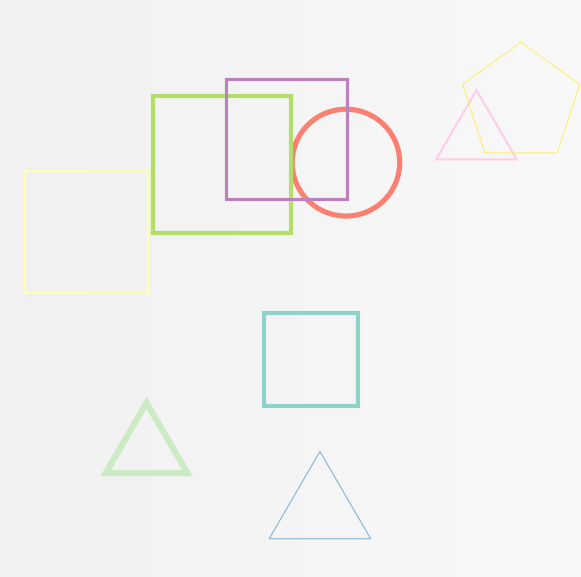[{"shape": "square", "thickness": 2, "radius": 0.41, "center": [0.535, 0.377]}, {"shape": "square", "thickness": 1, "radius": 0.53, "center": [0.149, 0.597]}, {"shape": "circle", "thickness": 2.5, "radius": 0.46, "center": [0.595, 0.718]}, {"shape": "triangle", "thickness": 0.5, "radius": 0.5, "center": [0.55, 0.117]}, {"shape": "square", "thickness": 2, "radius": 0.59, "center": [0.382, 0.714]}, {"shape": "triangle", "thickness": 1, "radius": 0.4, "center": [0.82, 0.763]}, {"shape": "square", "thickness": 1.5, "radius": 0.52, "center": [0.493, 0.758]}, {"shape": "triangle", "thickness": 3, "radius": 0.41, "center": [0.252, 0.221]}, {"shape": "pentagon", "thickness": 0.5, "radius": 0.53, "center": [0.897, 0.82]}]